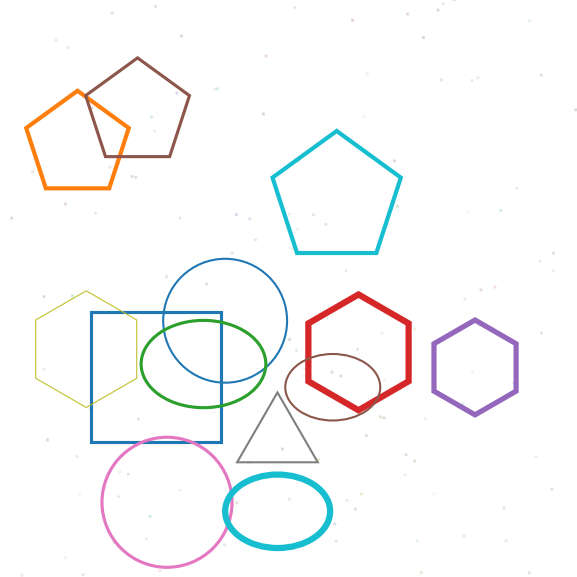[{"shape": "circle", "thickness": 1, "radius": 0.54, "center": [0.39, 0.444]}, {"shape": "square", "thickness": 1.5, "radius": 0.56, "center": [0.271, 0.346]}, {"shape": "pentagon", "thickness": 2, "radius": 0.47, "center": [0.134, 0.749]}, {"shape": "oval", "thickness": 1.5, "radius": 0.54, "center": [0.352, 0.369]}, {"shape": "hexagon", "thickness": 3, "radius": 0.5, "center": [0.621, 0.389]}, {"shape": "hexagon", "thickness": 2.5, "radius": 0.41, "center": [0.823, 0.363]}, {"shape": "pentagon", "thickness": 1.5, "radius": 0.47, "center": [0.238, 0.804]}, {"shape": "oval", "thickness": 1, "radius": 0.41, "center": [0.576, 0.329]}, {"shape": "circle", "thickness": 1.5, "radius": 0.56, "center": [0.289, 0.129]}, {"shape": "triangle", "thickness": 1, "radius": 0.4, "center": [0.48, 0.239]}, {"shape": "hexagon", "thickness": 0.5, "radius": 0.51, "center": [0.149, 0.395]}, {"shape": "pentagon", "thickness": 2, "radius": 0.58, "center": [0.583, 0.656]}, {"shape": "oval", "thickness": 3, "radius": 0.45, "center": [0.481, 0.114]}]